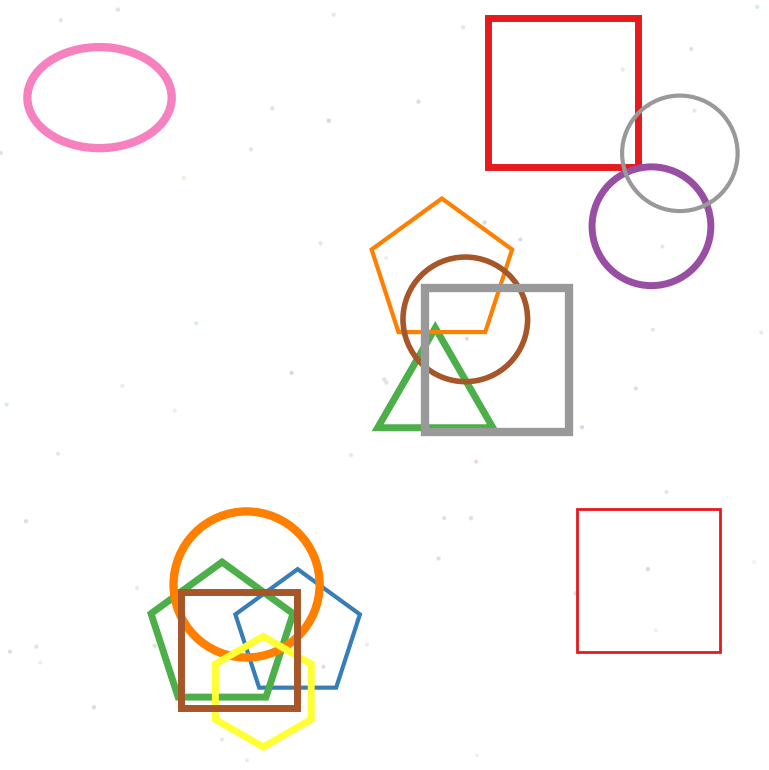[{"shape": "square", "thickness": 1, "radius": 0.47, "center": [0.842, 0.246]}, {"shape": "square", "thickness": 2.5, "radius": 0.48, "center": [0.731, 0.88]}, {"shape": "pentagon", "thickness": 1.5, "radius": 0.43, "center": [0.387, 0.176]}, {"shape": "pentagon", "thickness": 2.5, "radius": 0.48, "center": [0.288, 0.173]}, {"shape": "triangle", "thickness": 2.5, "radius": 0.43, "center": [0.565, 0.488]}, {"shape": "circle", "thickness": 2.5, "radius": 0.39, "center": [0.846, 0.706]}, {"shape": "pentagon", "thickness": 1.5, "radius": 0.48, "center": [0.574, 0.646]}, {"shape": "circle", "thickness": 3, "radius": 0.47, "center": [0.32, 0.241]}, {"shape": "hexagon", "thickness": 2.5, "radius": 0.36, "center": [0.342, 0.102]}, {"shape": "square", "thickness": 2.5, "radius": 0.38, "center": [0.31, 0.155]}, {"shape": "circle", "thickness": 2, "radius": 0.4, "center": [0.604, 0.585]}, {"shape": "oval", "thickness": 3, "radius": 0.47, "center": [0.129, 0.873]}, {"shape": "circle", "thickness": 1.5, "radius": 0.37, "center": [0.883, 0.801]}, {"shape": "square", "thickness": 3, "radius": 0.47, "center": [0.646, 0.532]}]